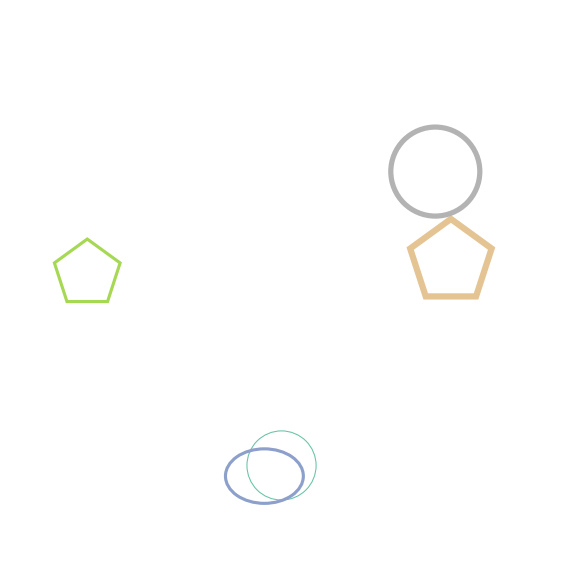[{"shape": "circle", "thickness": 0.5, "radius": 0.3, "center": [0.487, 0.193]}, {"shape": "oval", "thickness": 1.5, "radius": 0.34, "center": [0.458, 0.175]}, {"shape": "pentagon", "thickness": 1.5, "radius": 0.3, "center": [0.151, 0.525]}, {"shape": "pentagon", "thickness": 3, "radius": 0.37, "center": [0.781, 0.546]}, {"shape": "circle", "thickness": 2.5, "radius": 0.39, "center": [0.754, 0.702]}]